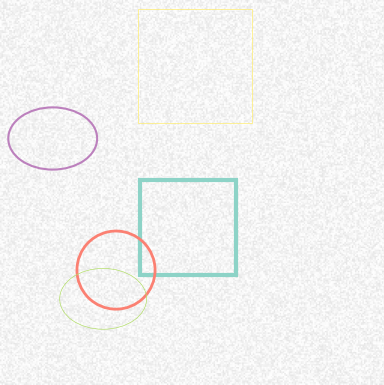[{"shape": "square", "thickness": 3, "radius": 0.62, "center": [0.488, 0.409]}, {"shape": "circle", "thickness": 2, "radius": 0.51, "center": [0.301, 0.298]}, {"shape": "oval", "thickness": 0.5, "radius": 0.56, "center": [0.268, 0.224]}, {"shape": "oval", "thickness": 1.5, "radius": 0.58, "center": [0.137, 0.64]}, {"shape": "square", "thickness": 0.5, "radius": 0.74, "center": [0.506, 0.83]}]